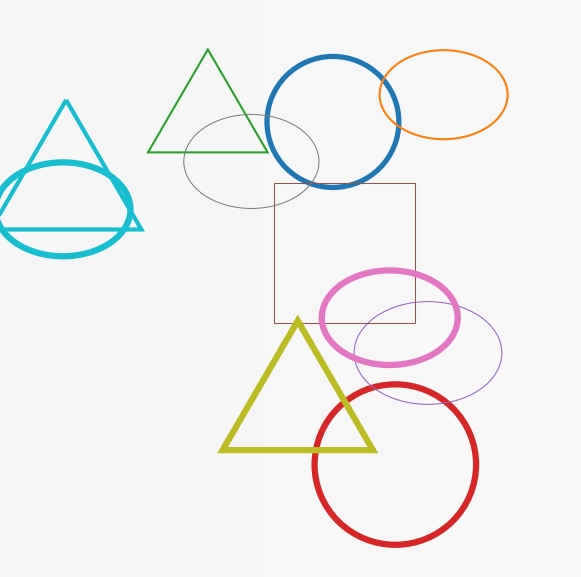[{"shape": "circle", "thickness": 2.5, "radius": 0.57, "center": [0.573, 0.788]}, {"shape": "oval", "thickness": 1, "radius": 0.55, "center": [0.763, 0.835]}, {"shape": "triangle", "thickness": 1, "radius": 0.59, "center": [0.358, 0.795]}, {"shape": "circle", "thickness": 3, "radius": 0.69, "center": [0.68, 0.195]}, {"shape": "oval", "thickness": 0.5, "radius": 0.64, "center": [0.736, 0.388]}, {"shape": "square", "thickness": 0.5, "radius": 0.61, "center": [0.593, 0.561]}, {"shape": "oval", "thickness": 3, "radius": 0.58, "center": [0.671, 0.449]}, {"shape": "oval", "thickness": 0.5, "radius": 0.58, "center": [0.432, 0.72]}, {"shape": "triangle", "thickness": 3, "radius": 0.75, "center": [0.512, 0.294]}, {"shape": "oval", "thickness": 3, "radius": 0.58, "center": [0.108, 0.637]}, {"shape": "triangle", "thickness": 2, "radius": 0.75, "center": [0.114, 0.676]}]